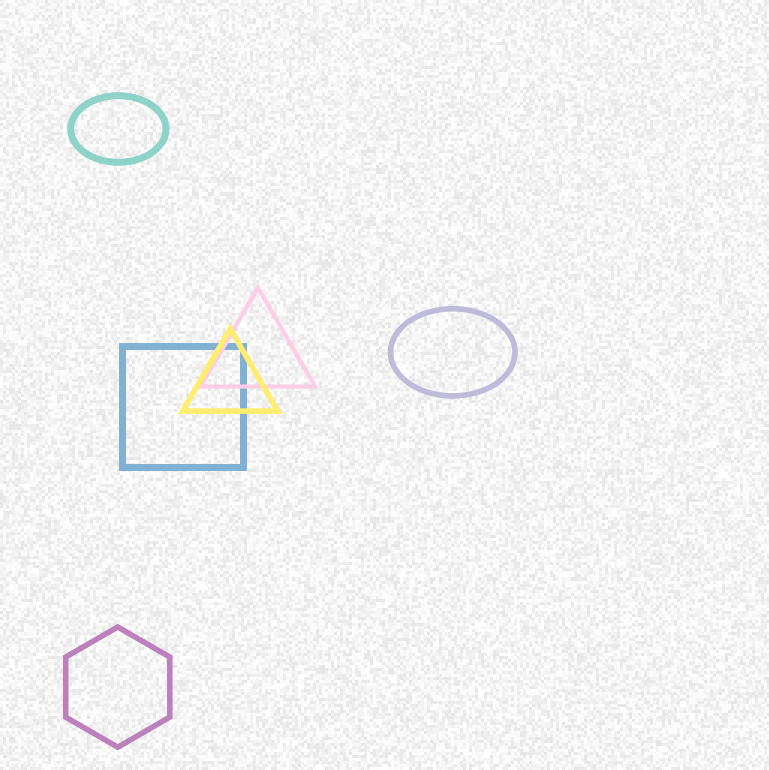[{"shape": "oval", "thickness": 2.5, "radius": 0.31, "center": [0.154, 0.832]}, {"shape": "oval", "thickness": 2, "radius": 0.4, "center": [0.588, 0.542]}, {"shape": "square", "thickness": 2.5, "radius": 0.39, "center": [0.237, 0.472]}, {"shape": "triangle", "thickness": 1.5, "radius": 0.43, "center": [0.335, 0.541]}, {"shape": "hexagon", "thickness": 2, "radius": 0.39, "center": [0.153, 0.108]}, {"shape": "triangle", "thickness": 2, "radius": 0.36, "center": [0.299, 0.502]}]